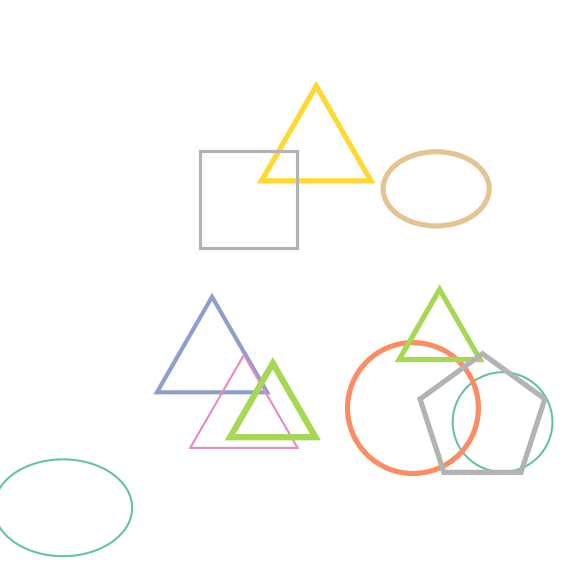[{"shape": "circle", "thickness": 1, "radius": 0.43, "center": [0.87, 0.268]}, {"shape": "oval", "thickness": 1, "radius": 0.6, "center": [0.109, 0.12]}, {"shape": "circle", "thickness": 2.5, "radius": 0.57, "center": [0.715, 0.293]}, {"shape": "triangle", "thickness": 2, "radius": 0.55, "center": [0.367, 0.375]}, {"shape": "triangle", "thickness": 1, "radius": 0.54, "center": [0.422, 0.277]}, {"shape": "triangle", "thickness": 3, "radius": 0.43, "center": [0.472, 0.285]}, {"shape": "triangle", "thickness": 2.5, "radius": 0.4, "center": [0.761, 0.417]}, {"shape": "triangle", "thickness": 2.5, "radius": 0.55, "center": [0.548, 0.741]}, {"shape": "oval", "thickness": 2.5, "radius": 0.46, "center": [0.755, 0.672]}, {"shape": "pentagon", "thickness": 2.5, "radius": 0.57, "center": [0.835, 0.273]}, {"shape": "square", "thickness": 1.5, "radius": 0.42, "center": [0.43, 0.654]}]